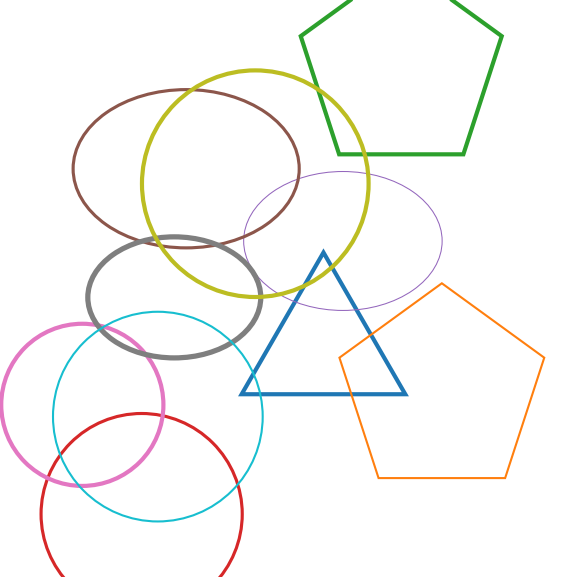[{"shape": "triangle", "thickness": 2, "radius": 0.82, "center": [0.56, 0.398]}, {"shape": "pentagon", "thickness": 1, "radius": 0.93, "center": [0.765, 0.322]}, {"shape": "pentagon", "thickness": 2, "radius": 0.91, "center": [0.695, 0.88]}, {"shape": "circle", "thickness": 1.5, "radius": 0.87, "center": [0.245, 0.109]}, {"shape": "oval", "thickness": 0.5, "radius": 0.86, "center": [0.594, 0.582]}, {"shape": "oval", "thickness": 1.5, "radius": 0.98, "center": [0.322, 0.707]}, {"shape": "circle", "thickness": 2, "radius": 0.7, "center": [0.143, 0.298]}, {"shape": "oval", "thickness": 2.5, "radius": 0.75, "center": [0.302, 0.484]}, {"shape": "circle", "thickness": 2, "radius": 0.98, "center": [0.442, 0.681]}, {"shape": "circle", "thickness": 1, "radius": 0.91, "center": [0.273, 0.278]}]